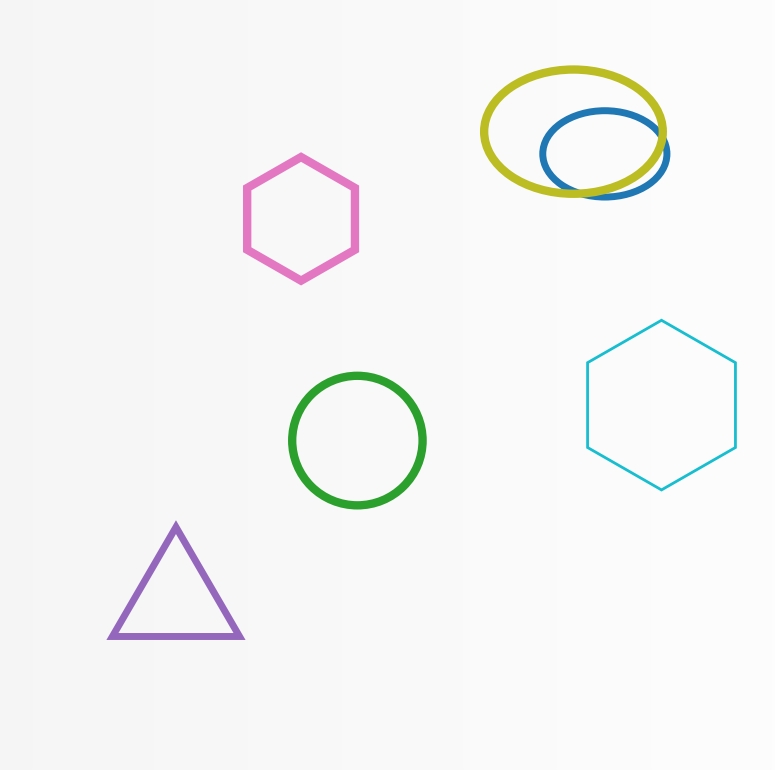[{"shape": "oval", "thickness": 2.5, "radius": 0.4, "center": [0.78, 0.8]}, {"shape": "circle", "thickness": 3, "radius": 0.42, "center": [0.461, 0.428]}, {"shape": "triangle", "thickness": 2.5, "radius": 0.47, "center": [0.227, 0.221]}, {"shape": "hexagon", "thickness": 3, "radius": 0.4, "center": [0.388, 0.716]}, {"shape": "oval", "thickness": 3, "radius": 0.58, "center": [0.74, 0.829]}, {"shape": "hexagon", "thickness": 1, "radius": 0.55, "center": [0.854, 0.474]}]